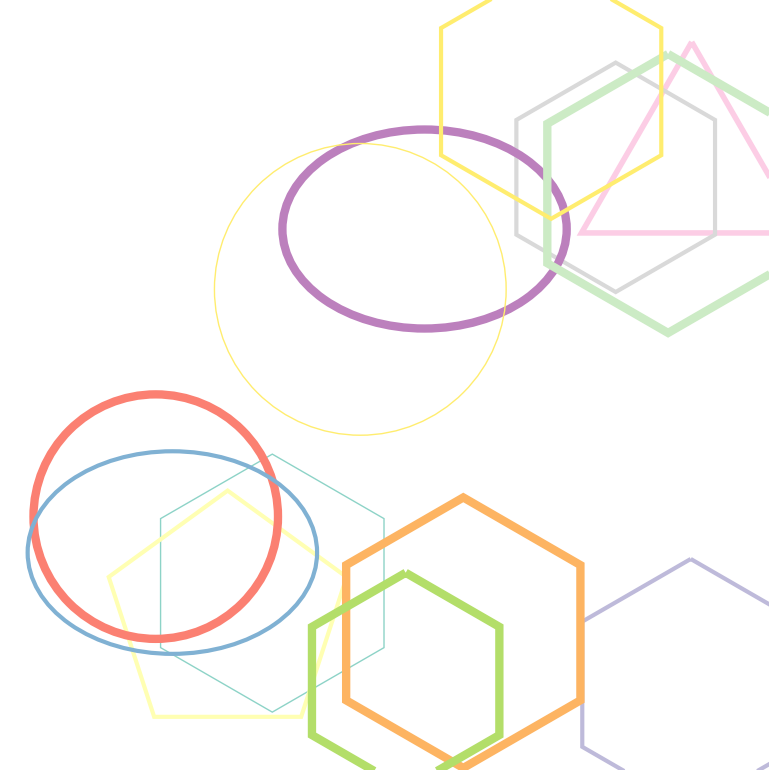[{"shape": "hexagon", "thickness": 0.5, "radius": 0.84, "center": [0.354, 0.243]}, {"shape": "pentagon", "thickness": 1.5, "radius": 0.81, "center": [0.296, 0.2]}, {"shape": "hexagon", "thickness": 1.5, "radius": 0.81, "center": [0.897, 0.111]}, {"shape": "circle", "thickness": 3, "radius": 0.79, "center": [0.202, 0.329]}, {"shape": "oval", "thickness": 1.5, "radius": 0.94, "center": [0.224, 0.282]}, {"shape": "hexagon", "thickness": 3, "radius": 0.88, "center": [0.602, 0.178]}, {"shape": "hexagon", "thickness": 3, "radius": 0.7, "center": [0.527, 0.116]}, {"shape": "triangle", "thickness": 2, "radius": 0.83, "center": [0.898, 0.78]}, {"shape": "hexagon", "thickness": 1.5, "radius": 0.74, "center": [0.8, 0.77]}, {"shape": "oval", "thickness": 3, "radius": 0.92, "center": [0.551, 0.703]}, {"shape": "hexagon", "thickness": 3, "radius": 0.91, "center": [0.868, 0.749]}, {"shape": "hexagon", "thickness": 1.5, "radius": 0.83, "center": [0.716, 0.881]}, {"shape": "circle", "thickness": 0.5, "radius": 0.95, "center": [0.468, 0.624]}]